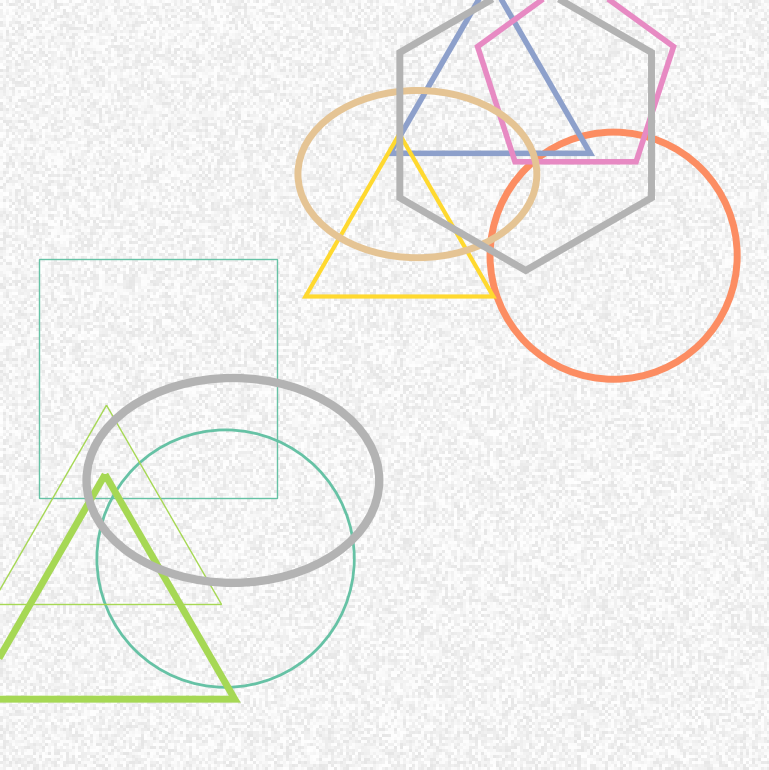[{"shape": "square", "thickness": 0.5, "radius": 0.77, "center": [0.205, 0.508]}, {"shape": "circle", "thickness": 1, "radius": 0.84, "center": [0.293, 0.275]}, {"shape": "circle", "thickness": 2.5, "radius": 0.8, "center": [0.797, 0.668]}, {"shape": "triangle", "thickness": 2, "radius": 0.75, "center": [0.636, 0.876]}, {"shape": "pentagon", "thickness": 2, "radius": 0.67, "center": [0.747, 0.898]}, {"shape": "triangle", "thickness": 0.5, "radius": 0.86, "center": [0.138, 0.301]}, {"shape": "triangle", "thickness": 2.5, "radius": 0.97, "center": [0.136, 0.189]}, {"shape": "triangle", "thickness": 1.5, "radius": 0.7, "center": [0.519, 0.685]}, {"shape": "oval", "thickness": 2.5, "radius": 0.78, "center": [0.542, 0.774]}, {"shape": "hexagon", "thickness": 2.5, "radius": 0.94, "center": [0.683, 0.837]}, {"shape": "oval", "thickness": 3, "radius": 0.95, "center": [0.302, 0.376]}]